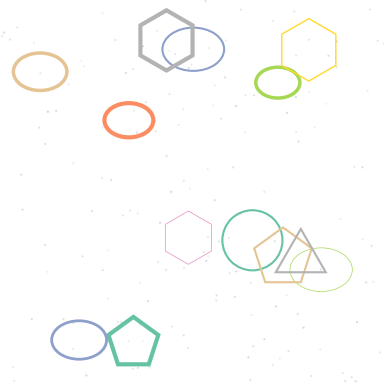[{"shape": "pentagon", "thickness": 3, "radius": 0.34, "center": [0.346, 0.109]}, {"shape": "circle", "thickness": 1.5, "radius": 0.39, "center": [0.656, 0.376]}, {"shape": "oval", "thickness": 3, "radius": 0.32, "center": [0.335, 0.688]}, {"shape": "oval", "thickness": 2, "radius": 0.36, "center": [0.205, 0.117]}, {"shape": "oval", "thickness": 1.5, "radius": 0.4, "center": [0.502, 0.872]}, {"shape": "hexagon", "thickness": 0.5, "radius": 0.35, "center": [0.489, 0.383]}, {"shape": "oval", "thickness": 0.5, "radius": 0.41, "center": [0.834, 0.3]}, {"shape": "oval", "thickness": 2.5, "radius": 0.29, "center": [0.722, 0.785]}, {"shape": "hexagon", "thickness": 1, "radius": 0.41, "center": [0.802, 0.871]}, {"shape": "oval", "thickness": 2.5, "radius": 0.35, "center": [0.104, 0.814]}, {"shape": "pentagon", "thickness": 1.5, "radius": 0.39, "center": [0.735, 0.331]}, {"shape": "triangle", "thickness": 1.5, "radius": 0.37, "center": [0.781, 0.33]}, {"shape": "hexagon", "thickness": 3, "radius": 0.39, "center": [0.432, 0.895]}]